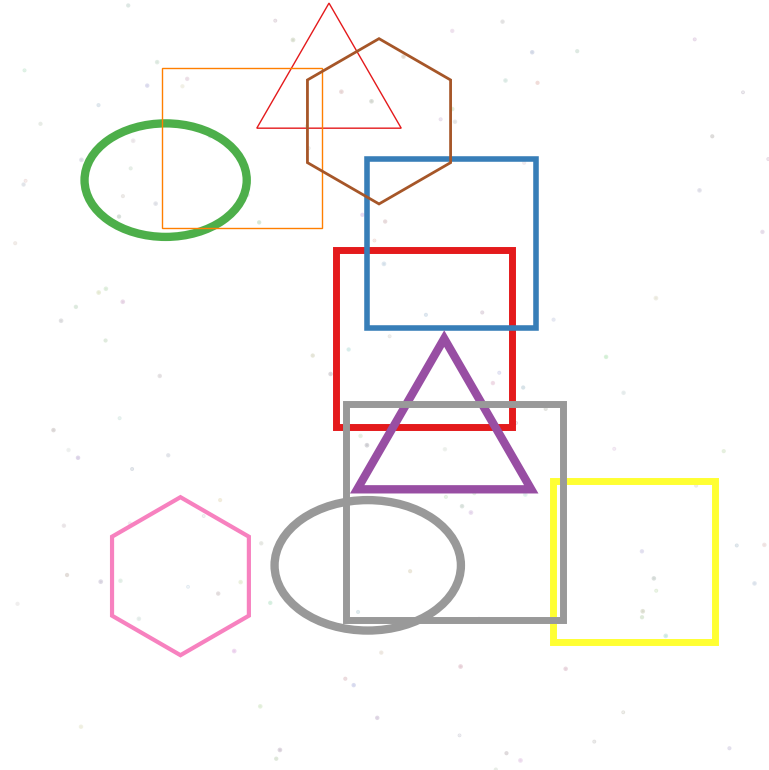[{"shape": "square", "thickness": 2.5, "radius": 0.57, "center": [0.551, 0.56]}, {"shape": "triangle", "thickness": 0.5, "radius": 0.54, "center": [0.427, 0.888]}, {"shape": "square", "thickness": 2, "radius": 0.55, "center": [0.586, 0.684]}, {"shape": "oval", "thickness": 3, "radius": 0.53, "center": [0.215, 0.766]}, {"shape": "triangle", "thickness": 3, "radius": 0.65, "center": [0.577, 0.43]}, {"shape": "square", "thickness": 0.5, "radius": 0.52, "center": [0.314, 0.807]}, {"shape": "square", "thickness": 2.5, "radius": 0.53, "center": [0.824, 0.271]}, {"shape": "hexagon", "thickness": 1, "radius": 0.54, "center": [0.492, 0.842]}, {"shape": "hexagon", "thickness": 1.5, "radius": 0.51, "center": [0.234, 0.252]}, {"shape": "oval", "thickness": 3, "radius": 0.61, "center": [0.478, 0.266]}, {"shape": "square", "thickness": 2.5, "radius": 0.7, "center": [0.59, 0.335]}]